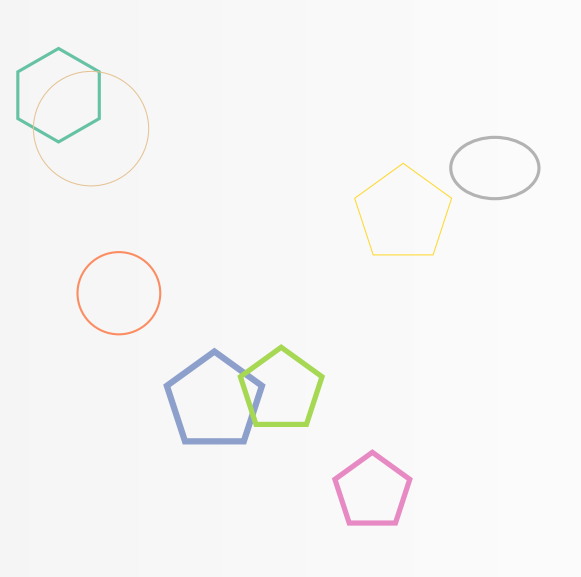[{"shape": "hexagon", "thickness": 1.5, "radius": 0.4, "center": [0.101, 0.834]}, {"shape": "circle", "thickness": 1, "radius": 0.36, "center": [0.205, 0.491]}, {"shape": "pentagon", "thickness": 3, "radius": 0.43, "center": [0.369, 0.304]}, {"shape": "pentagon", "thickness": 2.5, "radius": 0.34, "center": [0.641, 0.148]}, {"shape": "pentagon", "thickness": 2.5, "radius": 0.37, "center": [0.484, 0.324]}, {"shape": "pentagon", "thickness": 0.5, "radius": 0.44, "center": [0.694, 0.629]}, {"shape": "circle", "thickness": 0.5, "radius": 0.5, "center": [0.157, 0.776]}, {"shape": "oval", "thickness": 1.5, "radius": 0.38, "center": [0.851, 0.708]}]